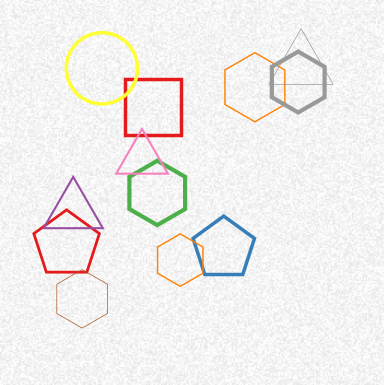[{"shape": "square", "thickness": 2.5, "radius": 0.36, "center": [0.397, 0.722]}, {"shape": "pentagon", "thickness": 2, "radius": 0.45, "center": [0.173, 0.365]}, {"shape": "pentagon", "thickness": 2.5, "radius": 0.42, "center": [0.581, 0.355]}, {"shape": "hexagon", "thickness": 3, "radius": 0.42, "center": [0.408, 0.499]}, {"shape": "triangle", "thickness": 1.5, "radius": 0.44, "center": [0.19, 0.452]}, {"shape": "hexagon", "thickness": 1, "radius": 0.45, "center": [0.662, 0.773]}, {"shape": "hexagon", "thickness": 1, "radius": 0.34, "center": [0.468, 0.324]}, {"shape": "circle", "thickness": 2.5, "radius": 0.46, "center": [0.265, 0.823]}, {"shape": "hexagon", "thickness": 0.5, "radius": 0.38, "center": [0.213, 0.224]}, {"shape": "triangle", "thickness": 1.5, "radius": 0.39, "center": [0.369, 0.588]}, {"shape": "triangle", "thickness": 0.5, "radius": 0.48, "center": [0.782, 0.829]}, {"shape": "hexagon", "thickness": 3, "radius": 0.4, "center": [0.775, 0.787]}]